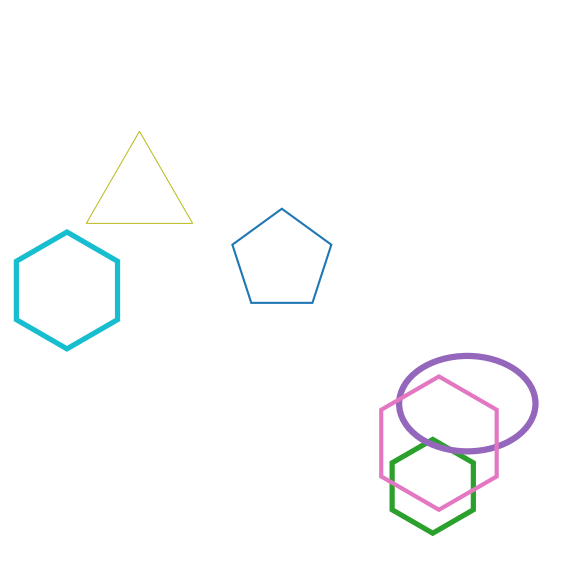[{"shape": "pentagon", "thickness": 1, "radius": 0.45, "center": [0.488, 0.548]}, {"shape": "hexagon", "thickness": 2.5, "radius": 0.41, "center": [0.749, 0.157]}, {"shape": "oval", "thickness": 3, "radius": 0.59, "center": [0.809, 0.3]}, {"shape": "hexagon", "thickness": 2, "radius": 0.58, "center": [0.76, 0.232]}, {"shape": "triangle", "thickness": 0.5, "radius": 0.53, "center": [0.241, 0.665]}, {"shape": "hexagon", "thickness": 2.5, "radius": 0.51, "center": [0.116, 0.496]}]